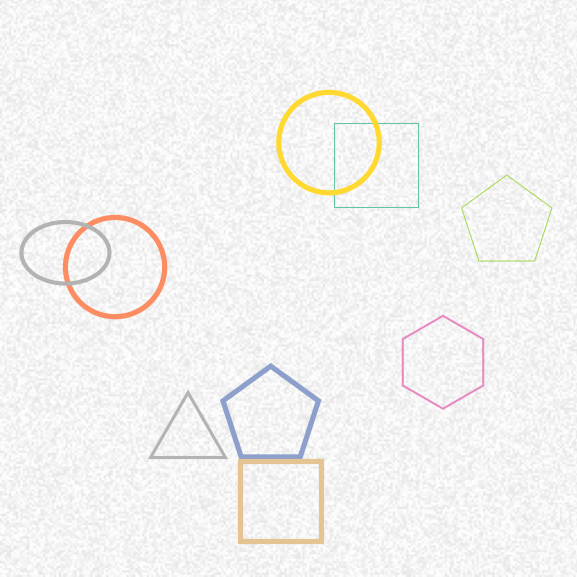[{"shape": "square", "thickness": 0.5, "radius": 0.36, "center": [0.652, 0.714]}, {"shape": "circle", "thickness": 2.5, "radius": 0.43, "center": [0.199, 0.537]}, {"shape": "pentagon", "thickness": 2.5, "radius": 0.43, "center": [0.469, 0.278]}, {"shape": "hexagon", "thickness": 1, "radius": 0.4, "center": [0.767, 0.372]}, {"shape": "pentagon", "thickness": 0.5, "radius": 0.41, "center": [0.878, 0.614]}, {"shape": "circle", "thickness": 2.5, "radius": 0.43, "center": [0.57, 0.752]}, {"shape": "square", "thickness": 2.5, "radius": 0.35, "center": [0.486, 0.132]}, {"shape": "oval", "thickness": 2, "radius": 0.38, "center": [0.113, 0.561]}, {"shape": "triangle", "thickness": 1.5, "radius": 0.37, "center": [0.326, 0.244]}]